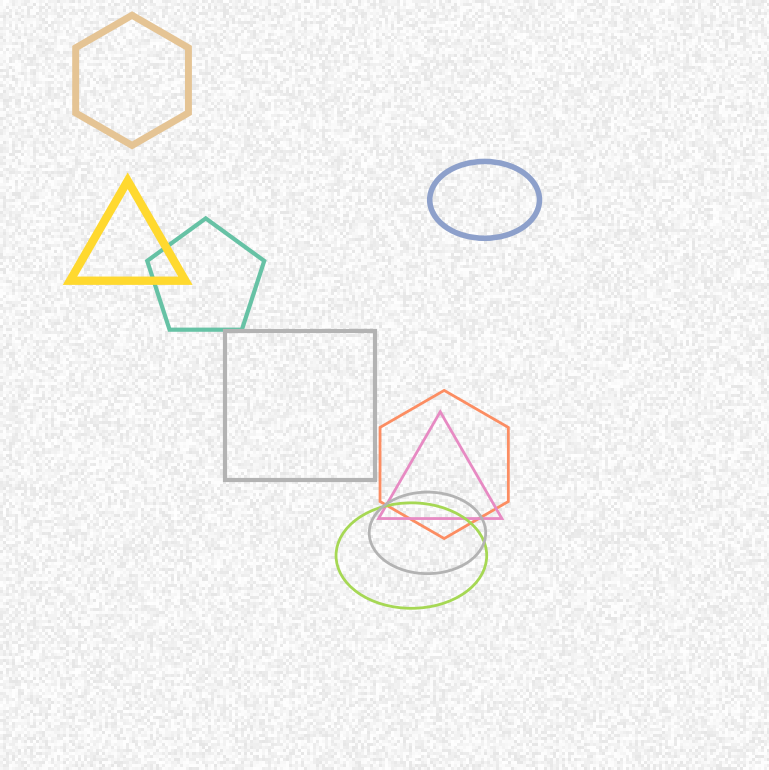[{"shape": "pentagon", "thickness": 1.5, "radius": 0.4, "center": [0.267, 0.636]}, {"shape": "hexagon", "thickness": 1, "radius": 0.48, "center": [0.577, 0.397]}, {"shape": "oval", "thickness": 2, "radius": 0.36, "center": [0.629, 0.74]}, {"shape": "triangle", "thickness": 1, "radius": 0.46, "center": [0.572, 0.373]}, {"shape": "oval", "thickness": 1, "radius": 0.49, "center": [0.534, 0.278]}, {"shape": "triangle", "thickness": 3, "radius": 0.43, "center": [0.166, 0.679]}, {"shape": "hexagon", "thickness": 2.5, "radius": 0.42, "center": [0.172, 0.896]}, {"shape": "square", "thickness": 1.5, "radius": 0.49, "center": [0.39, 0.474]}, {"shape": "oval", "thickness": 1, "radius": 0.38, "center": [0.555, 0.308]}]